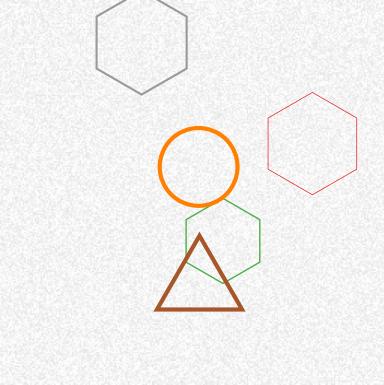[{"shape": "hexagon", "thickness": 0.5, "radius": 0.66, "center": [0.811, 0.627]}, {"shape": "hexagon", "thickness": 1, "radius": 0.55, "center": [0.579, 0.374]}, {"shape": "circle", "thickness": 3, "radius": 0.51, "center": [0.516, 0.566]}, {"shape": "triangle", "thickness": 3, "radius": 0.64, "center": [0.518, 0.26]}, {"shape": "hexagon", "thickness": 1.5, "radius": 0.68, "center": [0.368, 0.889]}]